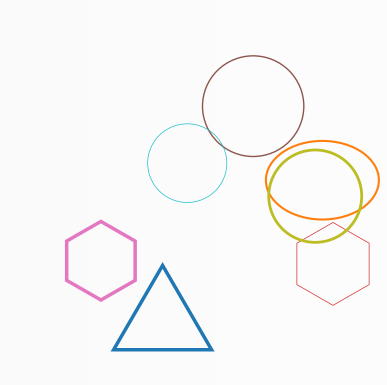[{"shape": "triangle", "thickness": 2.5, "radius": 0.73, "center": [0.42, 0.165]}, {"shape": "oval", "thickness": 1.5, "radius": 0.73, "center": [0.832, 0.532]}, {"shape": "hexagon", "thickness": 0.5, "radius": 0.54, "center": [0.859, 0.315]}, {"shape": "circle", "thickness": 1, "radius": 0.65, "center": [0.653, 0.724]}, {"shape": "hexagon", "thickness": 2.5, "radius": 0.51, "center": [0.26, 0.323]}, {"shape": "circle", "thickness": 2, "radius": 0.6, "center": [0.813, 0.49]}, {"shape": "circle", "thickness": 0.5, "radius": 0.51, "center": [0.483, 0.576]}]